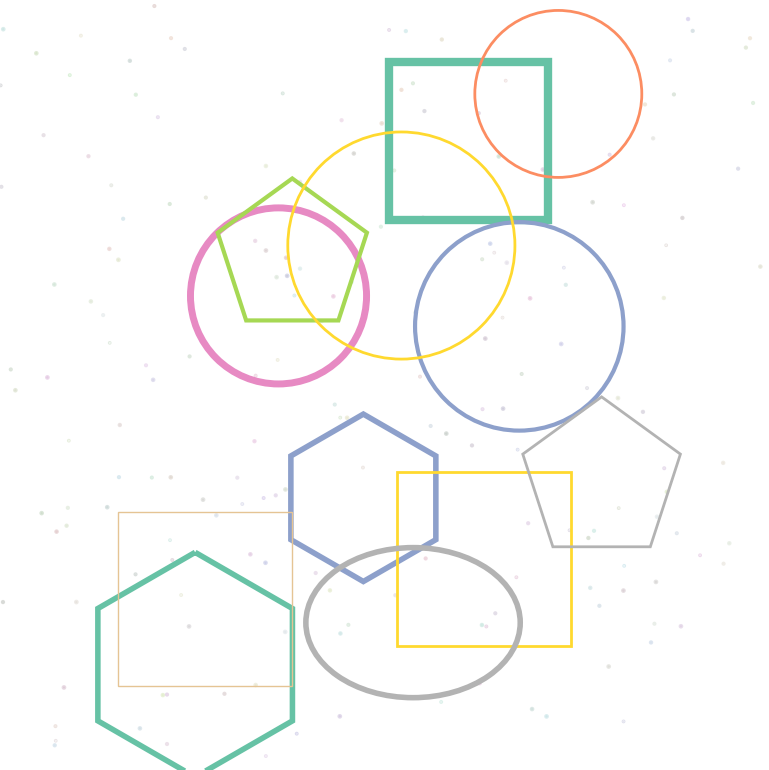[{"shape": "square", "thickness": 3, "radius": 0.52, "center": [0.609, 0.817]}, {"shape": "hexagon", "thickness": 2, "radius": 0.73, "center": [0.253, 0.137]}, {"shape": "circle", "thickness": 1, "radius": 0.54, "center": [0.725, 0.878]}, {"shape": "hexagon", "thickness": 2, "radius": 0.54, "center": [0.472, 0.354]}, {"shape": "circle", "thickness": 1.5, "radius": 0.68, "center": [0.674, 0.576]}, {"shape": "circle", "thickness": 2.5, "radius": 0.57, "center": [0.362, 0.616]}, {"shape": "pentagon", "thickness": 1.5, "radius": 0.51, "center": [0.38, 0.666]}, {"shape": "square", "thickness": 1, "radius": 0.57, "center": [0.629, 0.274]}, {"shape": "circle", "thickness": 1, "radius": 0.74, "center": [0.521, 0.681]}, {"shape": "square", "thickness": 0.5, "radius": 0.57, "center": [0.266, 0.222]}, {"shape": "pentagon", "thickness": 1, "radius": 0.54, "center": [0.781, 0.377]}, {"shape": "oval", "thickness": 2, "radius": 0.7, "center": [0.536, 0.191]}]